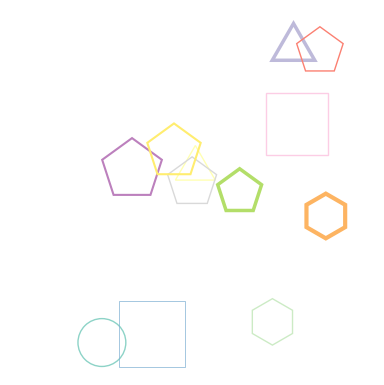[{"shape": "circle", "thickness": 1, "radius": 0.31, "center": [0.265, 0.11]}, {"shape": "triangle", "thickness": 1, "radius": 0.3, "center": [0.507, 0.562]}, {"shape": "triangle", "thickness": 2.5, "radius": 0.32, "center": [0.762, 0.875]}, {"shape": "pentagon", "thickness": 1, "radius": 0.32, "center": [0.831, 0.867]}, {"shape": "square", "thickness": 0.5, "radius": 0.43, "center": [0.394, 0.133]}, {"shape": "hexagon", "thickness": 3, "radius": 0.29, "center": [0.846, 0.439]}, {"shape": "pentagon", "thickness": 2.5, "radius": 0.3, "center": [0.622, 0.502]}, {"shape": "square", "thickness": 1, "radius": 0.4, "center": [0.772, 0.677]}, {"shape": "pentagon", "thickness": 1, "radius": 0.33, "center": [0.499, 0.526]}, {"shape": "pentagon", "thickness": 1.5, "radius": 0.41, "center": [0.343, 0.56]}, {"shape": "hexagon", "thickness": 1, "radius": 0.3, "center": [0.708, 0.164]}, {"shape": "pentagon", "thickness": 1.5, "radius": 0.36, "center": [0.452, 0.606]}]